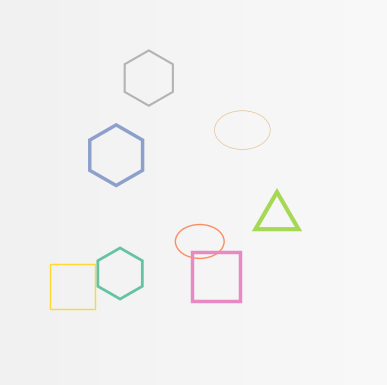[{"shape": "hexagon", "thickness": 2, "radius": 0.33, "center": [0.31, 0.29]}, {"shape": "oval", "thickness": 1, "radius": 0.31, "center": [0.515, 0.373]}, {"shape": "hexagon", "thickness": 2.5, "radius": 0.39, "center": [0.3, 0.597]}, {"shape": "square", "thickness": 2.5, "radius": 0.31, "center": [0.557, 0.282]}, {"shape": "triangle", "thickness": 3, "radius": 0.32, "center": [0.715, 0.437]}, {"shape": "square", "thickness": 1, "radius": 0.29, "center": [0.187, 0.256]}, {"shape": "oval", "thickness": 0.5, "radius": 0.36, "center": [0.625, 0.662]}, {"shape": "hexagon", "thickness": 1.5, "radius": 0.36, "center": [0.384, 0.797]}]